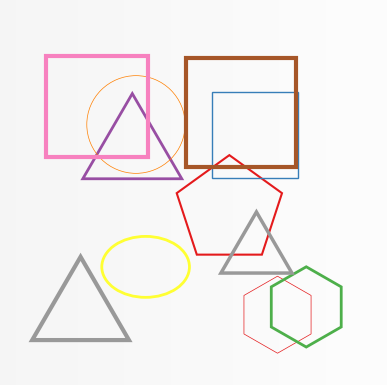[{"shape": "pentagon", "thickness": 1.5, "radius": 0.71, "center": [0.592, 0.454]}, {"shape": "hexagon", "thickness": 0.5, "radius": 0.5, "center": [0.716, 0.183]}, {"shape": "square", "thickness": 1, "radius": 0.55, "center": [0.657, 0.649]}, {"shape": "hexagon", "thickness": 2, "radius": 0.52, "center": [0.79, 0.203]}, {"shape": "triangle", "thickness": 2, "radius": 0.74, "center": [0.341, 0.609]}, {"shape": "circle", "thickness": 0.5, "radius": 0.63, "center": [0.351, 0.677]}, {"shape": "oval", "thickness": 2, "radius": 0.57, "center": [0.376, 0.307]}, {"shape": "square", "thickness": 3, "radius": 0.71, "center": [0.621, 0.708]}, {"shape": "square", "thickness": 3, "radius": 0.66, "center": [0.249, 0.724]}, {"shape": "triangle", "thickness": 3, "radius": 0.72, "center": [0.208, 0.189]}, {"shape": "triangle", "thickness": 2.5, "radius": 0.53, "center": [0.662, 0.344]}]